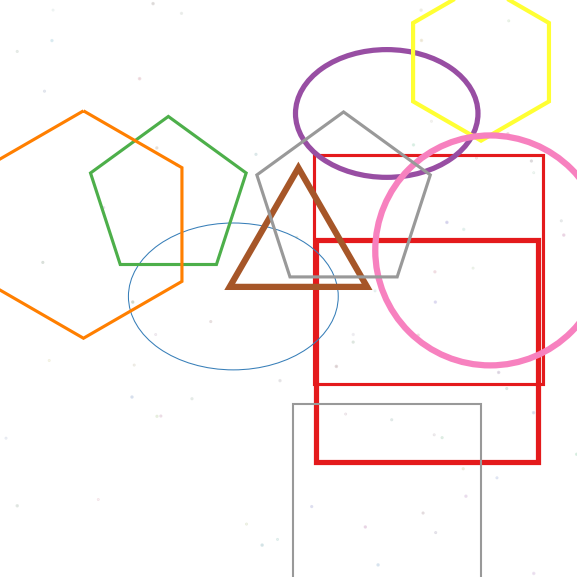[{"shape": "square", "thickness": 1.5, "radius": 0.99, "center": [0.742, 0.532]}, {"shape": "square", "thickness": 2.5, "radius": 0.96, "center": [0.739, 0.391]}, {"shape": "oval", "thickness": 0.5, "radius": 0.91, "center": [0.404, 0.486]}, {"shape": "pentagon", "thickness": 1.5, "radius": 0.71, "center": [0.291, 0.656]}, {"shape": "oval", "thickness": 2.5, "radius": 0.79, "center": [0.67, 0.803]}, {"shape": "hexagon", "thickness": 1.5, "radius": 0.98, "center": [0.145, 0.61]}, {"shape": "hexagon", "thickness": 2, "radius": 0.68, "center": [0.833, 0.891]}, {"shape": "triangle", "thickness": 3, "radius": 0.69, "center": [0.517, 0.571]}, {"shape": "circle", "thickness": 3, "radius": 1.0, "center": [0.849, 0.566]}, {"shape": "square", "thickness": 1, "radius": 0.81, "center": [0.671, 0.137]}, {"shape": "pentagon", "thickness": 1.5, "radius": 0.79, "center": [0.595, 0.647]}]